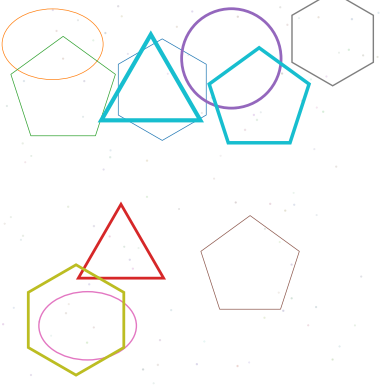[{"shape": "hexagon", "thickness": 0.5, "radius": 0.66, "center": [0.421, 0.767]}, {"shape": "oval", "thickness": 0.5, "radius": 0.66, "center": [0.137, 0.885]}, {"shape": "pentagon", "thickness": 0.5, "radius": 0.71, "center": [0.164, 0.763]}, {"shape": "triangle", "thickness": 2, "radius": 0.64, "center": [0.314, 0.341]}, {"shape": "circle", "thickness": 2, "radius": 0.65, "center": [0.601, 0.848]}, {"shape": "pentagon", "thickness": 0.5, "radius": 0.67, "center": [0.65, 0.306]}, {"shape": "oval", "thickness": 1, "radius": 0.63, "center": [0.228, 0.154]}, {"shape": "hexagon", "thickness": 1, "radius": 0.61, "center": [0.864, 0.899]}, {"shape": "hexagon", "thickness": 2, "radius": 0.72, "center": [0.198, 0.169]}, {"shape": "pentagon", "thickness": 2.5, "radius": 0.68, "center": [0.673, 0.739]}, {"shape": "triangle", "thickness": 3, "radius": 0.74, "center": [0.392, 0.762]}]